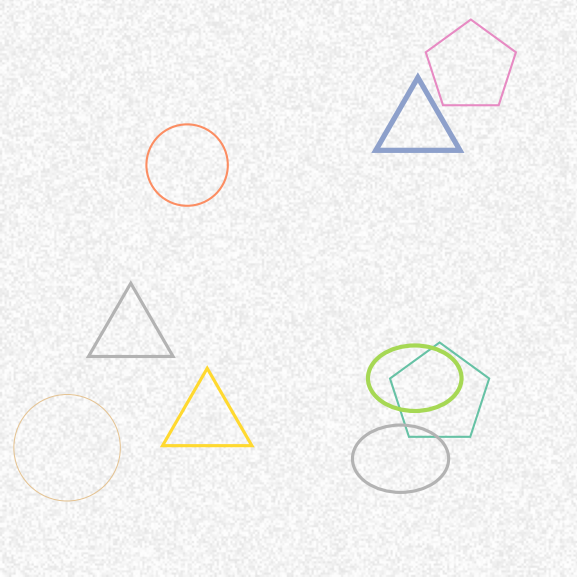[{"shape": "pentagon", "thickness": 1, "radius": 0.45, "center": [0.761, 0.316]}, {"shape": "circle", "thickness": 1, "radius": 0.35, "center": [0.324, 0.713]}, {"shape": "triangle", "thickness": 2.5, "radius": 0.42, "center": [0.724, 0.781]}, {"shape": "pentagon", "thickness": 1, "radius": 0.41, "center": [0.815, 0.883]}, {"shape": "oval", "thickness": 2, "radius": 0.41, "center": [0.718, 0.344]}, {"shape": "triangle", "thickness": 1.5, "radius": 0.45, "center": [0.359, 0.272]}, {"shape": "circle", "thickness": 0.5, "radius": 0.46, "center": [0.116, 0.224]}, {"shape": "triangle", "thickness": 1.5, "radius": 0.42, "center": [0.226, 0.424]}, {"shape": "oval", "thickness": 1.5, "radius": 0.42, "center": [0.694, 0.205]}]